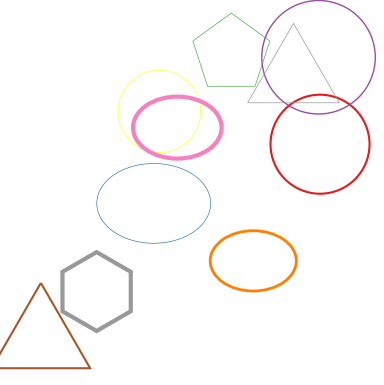[{"shape": "circle", "thickness": 1.5, "radius": 0.64, "center": [0.831, 0.625]}, {"shape": "oval", "thickness": 0.5, "radius": 0.74, "center": [0.399, 0.472]}, {"shape": "pentagon", "thickness": 0.5, "radius": 0.53, "center": [0.601, 0.861]}, {"shape": "circle", "thickness": 1, "radius": 0.74, "center": [0.827, 0.851]}, {"shape": "oval", "thickness": 2, "radius": 0.56, "center": [0.658, 0.322]}, {"shape": "circle", "thickness": 0.5, "radius": 0.54, "center": [0.414, 0.71]}, {"shape": "triangle", "thickness": 1.5, "radius": 0.74, "center": [0.106, 0.117]}, {"shape": "oval", "thickness": 3, "radius": 0.57, "center": [0.461, 0.669]}, {"shape": "hexagon", "thickness": 3, "radius": 0.51, "center": [0.251, 0.243]}, {"shape": "triangle", "thickness": 0.5, "radius": 0.69, "center": [0.762, 0.802]}]